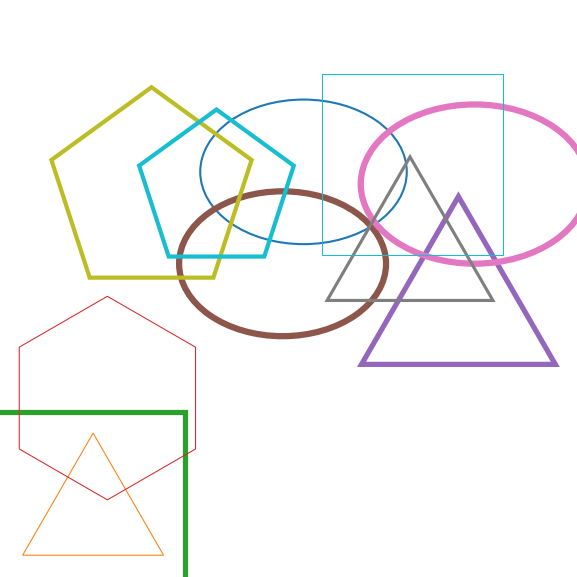[{"shape": "oval", "thickness": 1, "radius": 0.89, "center": [0.526, 0.702]}, {"shape": "triangle", "thickness": 0.5, "radius": 0.7, "center": [0.161, 0.108]}, {"shape": "square", "thickness": 2.5, "radius": 0.84, "center": [0.152, 0.117]}, {"shape": "hexagon", "thickness": 0.5, "radius": 0.88, "center": [0.186, 0.31]}, {"shape": "triangle", "thickness": 2.5, "radius": 0.97, "center": [0.794, 0.465]}, {"shape": "oval", "thickness": 3, "radius": 0.9, "center": [0.489, 0.542]}, {"shape": "oval", "thickness": 3, "radius": 0.98, "center": [0.822, 0.68]}, {"shape": "triangle", "thickness": 1.5, "radius": 0.83, "center": [0.71, 0.562]}, {"shape": "pentagon", "thickness": 2, "radius": 0.91, "center": [0.262, 0.666]}, {"shape": "pentagon", "thickness": 2, "radius": 0.7, "center": [0.375, 0.669]}, {"shape": "square", "thickness": 0.5, "radius": 0.79, "center": [0.714, 0.714]}]